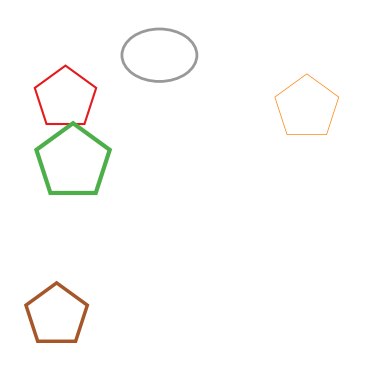[{"shape": "pentagon", "thickness": 1.5, "radius": 0.42, "center": [0.17, 0.746]}, {"shape": "pentagon", "thickness": 3, "radius": 0.5, "center": [0.19, 0.58]}, {"shape": "pentagon", "thickness": 0.5, "radius": 0.44, "center": [0.797, 0.721]}, {"shape": "pentagon", "thickness": 2.5, "radius": 0.42, "center": [0.147, 0.181]}, {"shape": "oval", "thickness": 2, "radius": 0.49, "center": [0.414, 0.857]}]